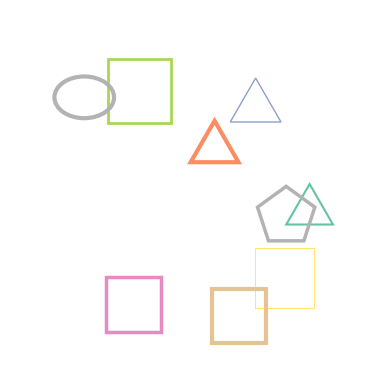[{"shape": "triangle", "thickness": 1.5, "radius": 0.35, "center": [0.804, 0.452]}, {"shape": "triangle", "thickness": 3, "radius": 0.36, "center": [0.557, 0.615]}, {"shape": "triangle", "thickness": 1, "radius": 0.38, "center": [0.664, 0.721]}, {"shape": "square", "thickness": 2.5, "radius": 0.36, "center": [0.346, 0.21]}, {"shape": "square", "thickness": 2, "radius": 0.41, "center": [0.363, 0.764]}, {"shape": "square", "thickness": 0.5, "radius": 0.39, "center": [0.739, 0.277]}, {"shape": "square", "thickness": 3, "radius": 0.35, "center": [0.621, 0.178]}, {"shape": "pentagon", "thickness": 2.5, "radius": 0.39, "center": [0.743, 0.438]}, {"shape": "oval", "thickness": 3, "radius": 0.39, "center": [0.219, 0.747]}]